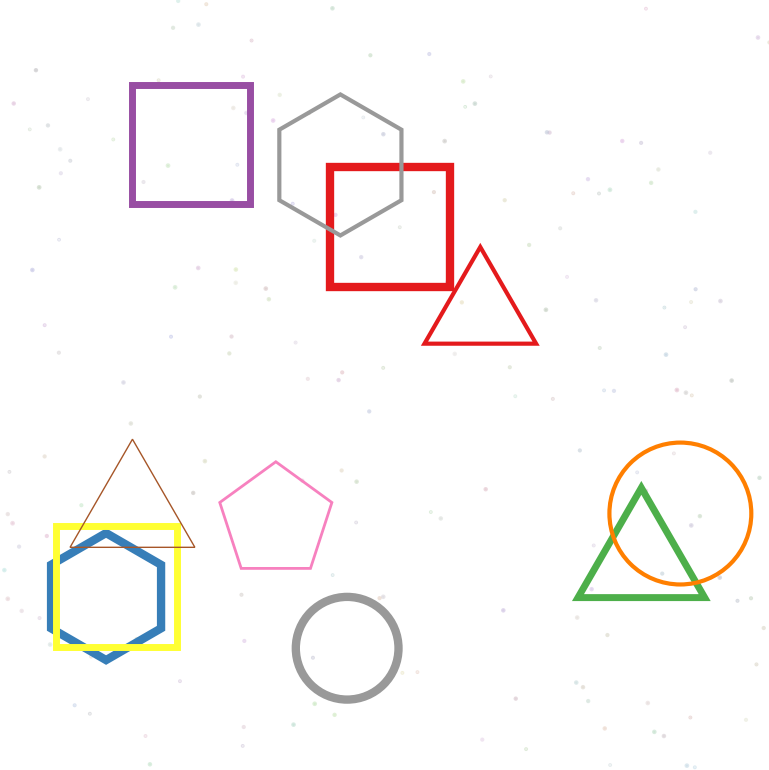[{"shape": "square", "thickness": 3, "radius": 0.39, "center": [0.507, 0.705]}, {"shape": "triangle", "thickness": 1.5, "radius": 0.42, "center": [0.624, 0.596]}, {"shape": "hexagon", "thickness": 3, "radius": 0.41, "center": [0.138, 0.225]}, {"shape": "triangle", "thickness": 2.5, "radius": 0.48, "center": [0.833, 0.271]}, {"shape": "square", "thickness": 2.5, "radius": 0.38, "center": [0.248, 0.812]}, {"shape": "circle", "thickness": 1.5, "radius": 0.46, "center": [0.884, 0.333]}, {"shape": "square", "thickness": 2.5, "radius": 0.39, "center": [0.152, 0.238]}, {"shape": "triangle", "thickness": 0.5, "radius": 0.47, "center": [0.172, 0.336]}, {"shape": "pentagon", "thickness": 1, "radius": 0.38, "center": [0.358, 0.324]}, {"shape": "circle", "thickness": 3, "radius": 0.33, "center": [0.451, 0.158]}, {"shape": "hexagon", "thickness": 1.5, "radius": 0.46, "center": [0.442, 0.786]}]